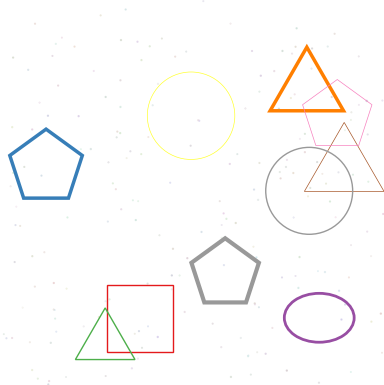[{"shape": "square", "thickness": 1, "radius": 0.43, "center": [0.364, 0.172]}, {"shape": "pentagon", "thickness": 2.5, "radius": 0.5, "center": [0.12, 0.565]}, {"shape": "triangle", "thickness": 1, "radius": 0.45, "center": [0.273, 0.111]}, {"shape": "oval", "thickness": 2, "radius": 0.45, "center": [0.829, 0.175]}, {"shape": "triangle", "thickness": 2.5, "radius": 0.55, "center": [0.797, 0.767]}, {"shape": "circle", "thickness": 0.5, "radius": 0.57, "center": [0.496, 0.699]}, {"shape": "triangle", "thickness": 0.5, "radius": 0.6, "center": [0.894, 0.563]}, {"shape": "pentagon", "thickness": 0.5, "radius": 0.47, "center": [0.876, 0.699]}, {"shape": "circle", "thickness": 1, "radius": 0.56, "center": [0.803, 0.504]}, {"shape": "pentagon", "thickness": 3, "radius": 0.46, "center": [0.585, 0.289]}]